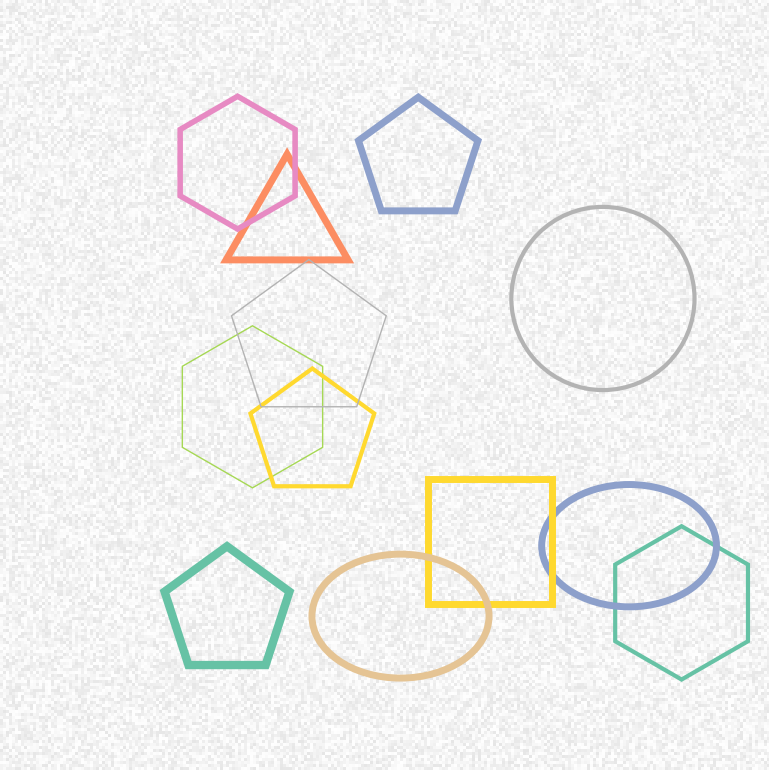[{"shape": "hexagon", "thickness": 1.5, "radius": 0.5, "center": [0.885, 0.217]}, {"shape": "pentagon", "thickness": 3, "radius": 0.43, "center": [0.295, 0.205]}, {"shape": "triangle", "thickness": 2.5, "radius": 0.46, "center": [0.373, 0.708]}, {"shape": "pentagon", "thickness": 2.5, "radius": 0.41, "center": [0.543, 0.792]}, {"shape": "oval", "thickness": 2.5, "radius": 0.57, "center": [0.817, 0.291]}, {"shape": "hexagon", "thickness": 2, "radius": 0.43, "center": [0.309, 0.789]}, {"shape": "hexagon", "thickness": 0.5, "radius": 0.53, "center": [0.328, 0.472]}, {"shape": "square", "thickness": 2.5, "radius": 0.4, "center": [0.636, 0.297]}, {"shape": "pentagon", "thickness": 1.5, "radius": 0.42, "center": [0.406, 0.437]}, {"shape": "oval", "thickness": 2.5, "radius": 0.57, "center": [0.52, 0.2]}, {"shape": "circle", "thickness": 1.5, "radius": 0.59, "center": [0.783, 0.612]}, {"shape": "pentagon", "thickness": 0.5, "radius": 0.53, "center": [0.401, 0.557]}]